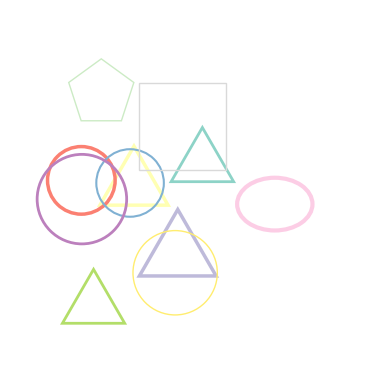[{"shape": "triangle", "thickness": 2, "radius": 0.47, "center": [0.526, 0.575]}, {"shape": "triangle", "thickness": 2.5, "radius": 0.51, "center": [0.348, 0.518]}, {"shape": "triangle", "thickness": 2.5, "radius": 0.58, "center": [0.462, 0.341]}, {"shape": "circle", "thickness": 2.5, "radius": 0.44, "center": [0.211, 0.532]}, {"shape": "circle", "thickness": 1.5, "radius": 0.44, "center": [0.338, 0.525]}, {"shape": "triangle", "thickness": 2, "radius": 0.47, "center": [0.243, 0.207]}, {"shape": "oval", "thickness": 3, "radius": 0.49, "center": [0.714, 0.47]}, {"shape": "square", "thickness": 1, "radius": 0.56, "center": [0.473, 0.671]}, {"shape": "circle", "thickness": 2, "radius": 0.58, "center": [0.213, 0.483]}, {"shape": "pentagon", "thickness": 1, "radius": 0.44, "center": [0.263, 0.758]}, {"shape": "circle", "thickness": 1, "radius": 0.55, "center": [0.455, 0.292]}]